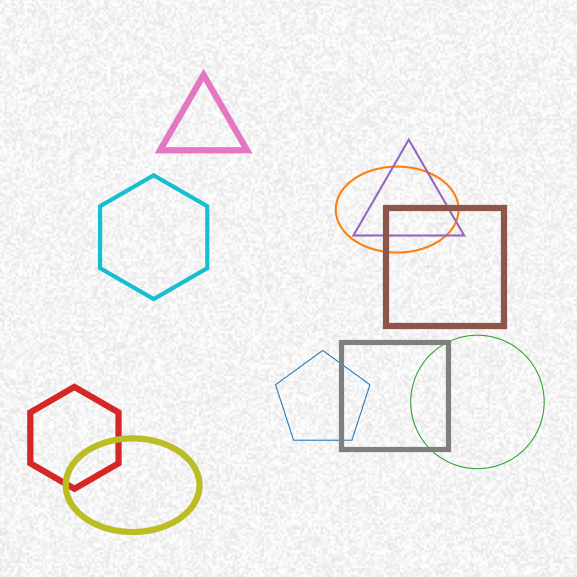[{"shape": "pentagon", "thickness": 0.5, "radius": 0.43, "center": [0.559, 0.306]}, {"shape": "oval", "thickness": 1, "radius": 0.53, "center": [0.688, 0.636]}, {"shape": "circle", "thickness": 0.5, "radius": 0.58, "center": [0.827, 0.303]}, {"shape": "hexagon", "thickness": 3, "radius": 0.44, "center": [0.129, 0.241]}, {"shape": "triangle", "thickness": 1, "radius": 0.55, "center": [0.708, 0.647]}, {"shape": "square", "thickness": 3, "radius": 0.51, "center": [0.77, 0.537]}, {"shape": "triangle", "thickness": 3, "radius": 0.44, "center": [0.353, 0.782]}, {"shape": "square", "thickness": 2.5, "radius": 0.46, "center": [0.682, 0.314]}, {"shape": "oval", "thickness": 3, "radius": 0.58, "center": [0.23, 0.159]}, {"shape": "hexagon", "thickness": 2, "radius": 0.54, "center": [0.266, 0.588]}]